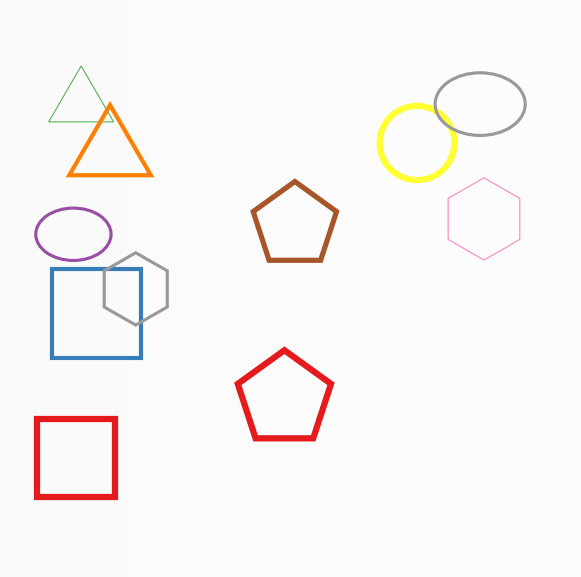[{"shape": "pentagon", "thickness": 3, "radius": 0.42, "center": [0.489, 0.308]}, {"shape": "square", "thickness": 3, "radius": 0.34, "center": [0.13, 0.206]}, {"shape": "square", "thickness": 2, "radius": 0.38, "center": [0.166, 0.456]}, {"shape": "triangle", "thickness": 0.5, "radius": 0.32, "center": [0.14, 0.82]}, {"shape": "oval", "thickness": 1.5, "radius": 0.32, "center": [0.126, 0.593]}, {"shape": "triangle", "thickness": 2, "radius": 0.41, "center": [0.189, 0.736]}, {"shape": "circle", "thickness": 3, "radius": 0.32, "center": [0.718, 0.752]}, {"shape": "pentagon", "thickness": 2.5, "radius": 0.38, "center": [0.507, 0.609]}, {"shape": "hexagon", "thickness": 0.5, "radius": 0.36, "center": [0.833, 0.62]}, {"shape": "hexagon", "thickness": 1.5, "radius": 0.31, "center": [0.234, 0.499]}, {"shape": "oval", "thickness": 1.5, "radius": 0.39, "center": [0.826, 0.819]}]